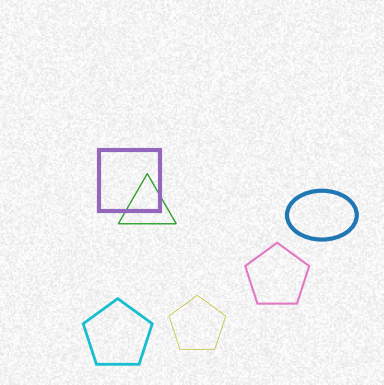[{"shape": "oval", "thickness": 3, "radius": 0.45, "center": [0.836, 0.441]}, {"shape": "triangle", "thickness": 1, "radius": 0.43, "center": [0.383, 0.462]}, {"shape": "square", "thickness": 3, "radius": 0.39, "center": [0.336, 0.531]}, {"shape": "pentagon", "thickness": 1.5, "radius": 0.44, "center": [0.72, 0.282]}, {"shape": "pentagon", "thickness": 0.5, "radius": 0.39, "center": [0.513, 0.155]}, {"shape": "pentagon", "thickness": 2, "radius": 0.47, "center": [0.306, 0.13]}]